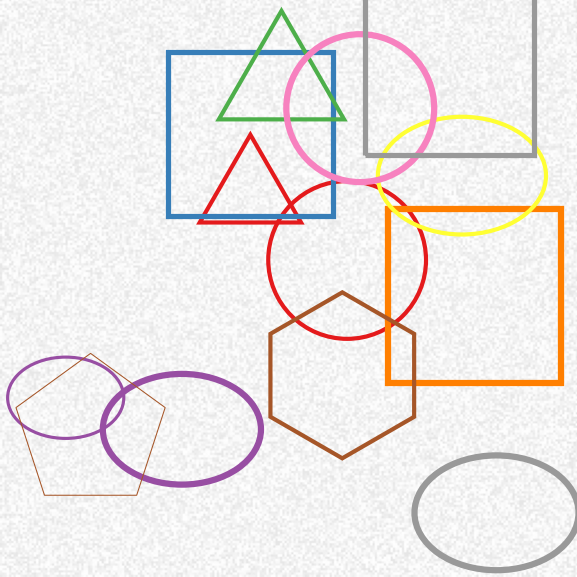[{"shape": "circle", "thickness": 2, "radius": 0.68, "center": [0.601, 0.549]}, {"shape": "triangle", "thickness": 2, "radius": 0.51, "center": [0.434, 0.665]}, {"shape": "square", "thickness": 2.5, "radius": 0.71, "center": [0.434, 0.767]}, {"shape": "triangle", "thickness": 2, "radius": 0.63, "center": [0.487, 0.855]}, {"shape": "oval", "thickness": 3, "radius": 0.68, "center": [0.315, 0.256]}, {"shape": "oval", "thickness": 1.5, "radius": 0.5, "center": [0.114, 0.31]}, {"shape": "square", "thickness": 3, "radius": 0.75, "center": [0.821, 0.487]}, {"shape": "oval", "thickness": 2, "radius": 0.73, "center": [0.8, 0.695]}, {"shape": "pentagon", "thickness": 0.5, "radius": 0.68, "center": [0.157, 0.251]}, {"shape": "hexagon", "thickness": 2, "radius": 0.72, "center": [0.593, 0.349]}, {"shape": "circle", "thickness": 3, "radius": 0.64, "center": [0.624, 0.812]}, {"shape": "oval", "thickness": 3, "radius": 0.71, "center": [0.86, 0.111]}, {"shape": "square", "thickness": 2.5, "radius": 0.73, "center": [0.779, 0.877]}]